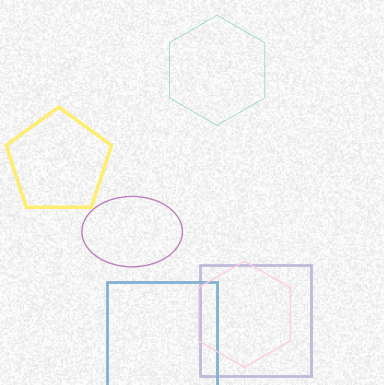[{"shape": "hexagon", "thickness": 0.5, "radius": 0.72, "center": [0.564, 0.817]}, {"shape": "square", "thickness": 2, "radius": 0.72, "center": [0.663, 0.167]}, {"shape": "square", "thickness": 2, "radius": 0.71, "center": [0.421, 0.124]}, {"shape": "hexagon", "thickness": 1, "radius": 0.69, "center": [0.635, 0.184]}, {"shape": "oval", "thickness": 1, "radius": 0.65, "center": [0.343, 0.398]}, {"shape": "pentagon", "thickness": 2.5, "radius": 0.72, "center": [0.153, 0.578]}]